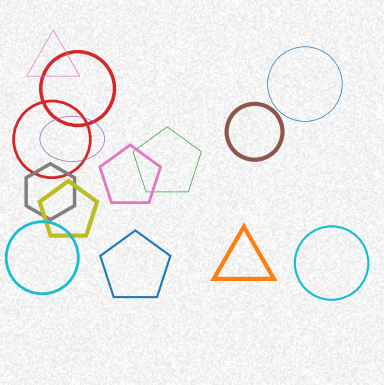[{"shape": "pentagon", "thickness": 1.5, "radius": 0.48, "center": [0.352, 0.306]}, {"shape": "circle", "thickness": 0.5, "radius": 0.48, "center": [0.792, 0.782]}, {"shape": "triangle", "thickness": 3, "radius": 0.45, "center": [0.633, 0.321]}, {"shape": "pentagon", "thickness": 0.5, "radius": 0.47, "center": [0.434, 0.577]}, {"shape": "circle", "thickness": 2, "radius": 0.5, "center": [0.135, 0.638]}, {"shape": "circle", "thickness": 2.5, "radius": 0.48, "center": [0.202, 0.77]}, {"shape": "oval", "thickness": 0.5, "radius": 0.42, "center": [0.188, 0.639]}, {"shape": "circle", "thickness": 3, "radius": 0.36, "center": [0.661, 0.658]}, {"shape": "pentagon", "thickness": 2, "radius": 0.41, "center": [0.338, 0.541]}, {"shape": "triangle", "thickness": 0.5, "radius": 0.4, "center": [0.138, 0.842]}, {"shape": "hexagon", "thickness": 2.5, "radius": 0.36, "center": [0.131, 0.502]}, {"shape": "pentagon", "thickness": 3, "radius": 0.39, "center": [0.178, 0.451]}, {"shape": "circle", "thickness": 1.5, "radius": 0.48, "center": [0.861, 0.317]}, {"shape": "circle", "thickness": 2, "radius": 0.47, "center": [0.11, 0.331]}]